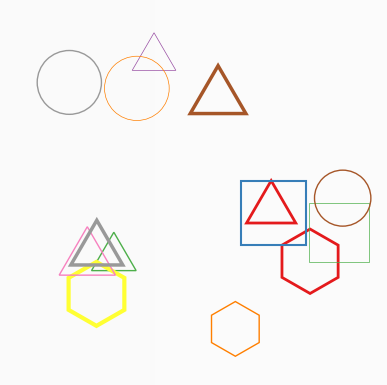[{"shape": "triangle", "thickness": 2, "radius": 0.37, "center": [0.7, 0.457]}, {"shape": "hexagon", "thickness": 2, "radius": 0.42, "center": [0.8, 0.321]}, {"shape": "square", "thickness": 1.5, "radius": 0.42, "center": [0.705, 0.446]}, {"shape": "triangle", "thickness": 1, "radius": 0.33, "center": [0.294, 0.33]}, {"shape": "square", "thickness": 0.5, "radius": 0.38, "center": [0.875, 0.397]}, {"shape": "triangle", "thickness": 0.5, "radius": 0.33, "center": [0.398, 0.85]}, {"shape": "hexagon", "thickness": 1, "radius": 0.36, "center": [0.607, 0.146]}, {"shape": "circle", "thickness": 0.5, "radius": 0.42, "center": [0.353, 0.77]}, {"shape": "hexagon", "thickness": 3, "radius": 0.42, "center": [0.249, 0.237]}, {"shape": "circle", "thickness": 1, "radius": 0.36, "center": [0.884, 0.485]}, {"shape": "triangle", "thickness": 2.5, "radius": 0.41, "center": [0.563, 0.746]}, {"shape": "triangle", "thickness": 1, "radius": 0.42, "center": [0.225, 0.327]}, {"shape": "triangle", "thickness": 2.5, "radius": 0.39, "center": [0.25, 0.35]}, {"shape": "circle", "thickness": 1, "radius": 0.41, "center": [0.179, 0.786]}]